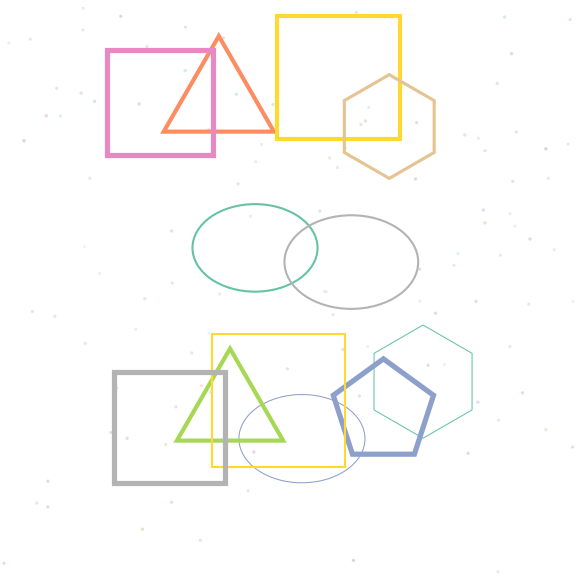[{"shape": "hexagon", "thickness": 0.5, "radius": 0.49, "center": [0.733, 0.338]}, {"shape": "oval", "thickness": 1, "radius": 0.54, "center": [0.442, 0.57]}, {"shape": "triangle", "thickness": 2, "radius": 0.55, "center": [0.379, 0.826]}, {"shape": "pentagon", "thickness": 2.5, "radius": 0.46, "center": [0.664, 0.286]}, {"shape": "oval", "thickness": 0.5, "radius": 0.55, "center": [0.523, 0.24]}, {"shape": "square", "thickness": 2.5, "radius": 0.46, "center": [0.277, 0.822]}, {"shape": "triangle", "thickness": 2, "radius": 0.53, "center": [0.398, 0.289]}, {"shape": "square", "thickness": 2, "radius": 0.53, "center": [0.586, 0.865]}, {"shape": "square", "thickness": 1, "radius": 0.58, "center": [0.482, 0.306]}, {"shape": "hexagon", "thickness": 1.5, "radius": 0.45, "center": [0.674, 0.78]}, {"shape": "oval", "thickness": 1, "radius": 0.58, "center": [0.608, 0.545]}, {"shape": "square", "thickness": 2.5, "radius": 0.48, "center": [0.294, 0.258]}]